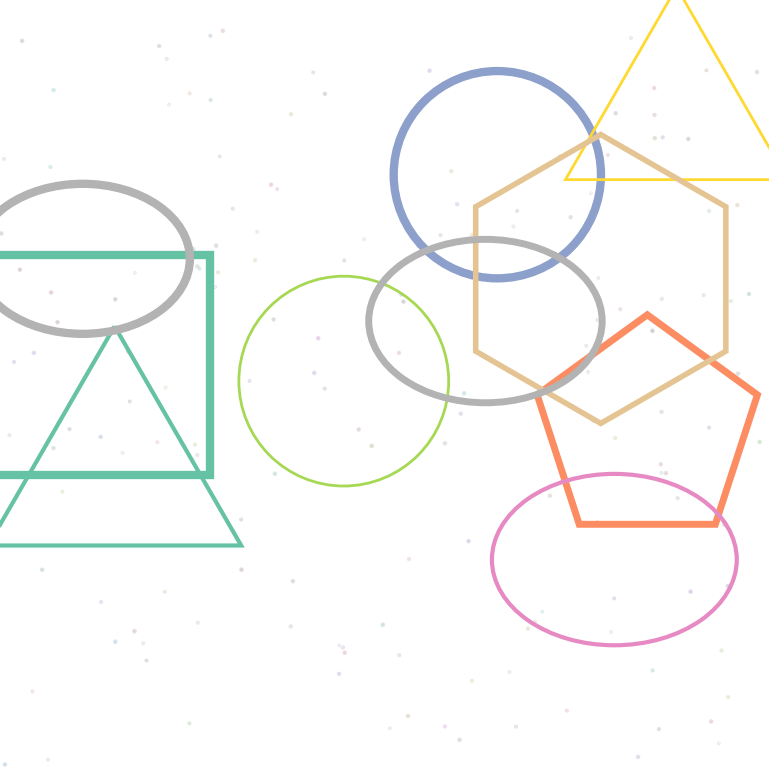[{"shape": "square", "thickness": 3, "radius": 0.71, "center": [0.13, 0.526]}, {"shape": "triangle", "thickness": 1.5, "radius": 0.95, "center": [0.149, 0.386]}, {"shape": "pentagon", "thickness": 2.5, "radius": 0.75, "center": [0.841, 0.441]}, {"shape": "circle", "thickness": 3, "radius": 0.67, "center": [0.646, 0.773]}, {"shape": "oval", "thickness": 1.5, "radius": 0.79, "center": [0.798, 0.273]}, {"shape": "circle", "thickness": 1, "radius": 0.68, "center": [0.446, 0.505]}, {"shape": "triangle", "thickness": 1, "radius": 0.83, "center": [0.879, 0.85]}, {"shape": "hexagon", "thickness": 2, "radius": 0.94, "center": [0.78, 0.638]}, {"shape": "oval", "thickness": 3, "radius": 0.7, "center": [0.107, 0.664]}, {"shape": "oval", "thickness": 2.5, "radius": 0.76, "center": [0.63, 0.583]}]